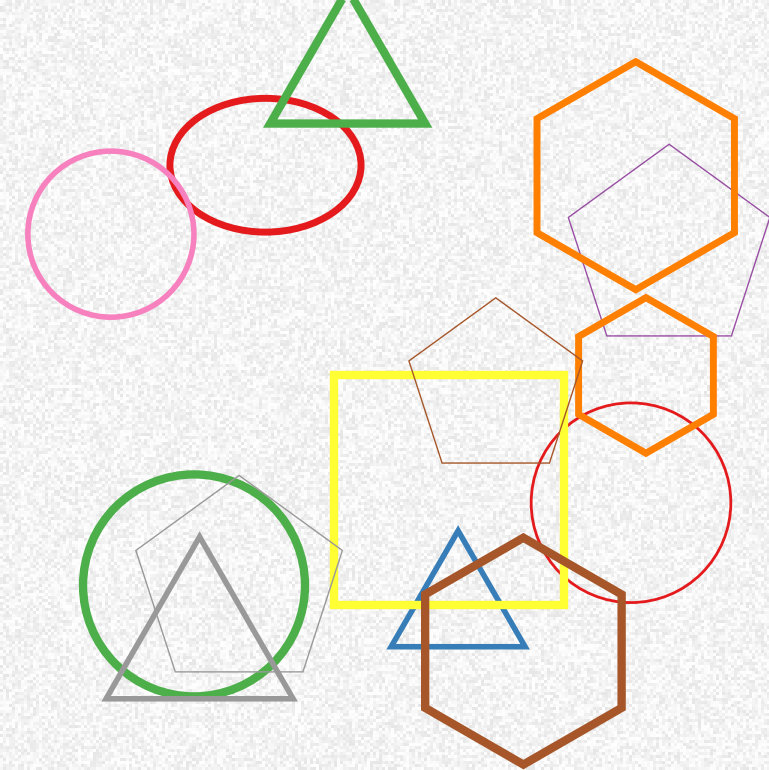[{"shape": "oval", "thickness": 2.5, "radius": 0.62, "center": [0.345, 0.785]}, {"shape": "circle", "thickness": 1, "radius": 0.65, "center": [0.819, 0.347]}, {"shape": "triangle", "thickness": 2, "radius": 0.5, "center": [0.595, 0.21]}, {"shape": "circle", "thickness": 3, "radius": 0.72, "center": [0.252, 0.24]}, {"shape": "triangle", "thickness": 3, "radius": 0.58, "center": [0.452, 0.898]}, {"shape": "pentagon", "thickness": 0.5, "radius": 0.69, "center": [0.869, 0.675]}, {"shape": "hexagon", "thickness": 2.5, "radius": 0.51, "center": [0.839, 0.512]}, {"shape": "hexagon", "thickness": 2.5, "radius": 0.74, "center": [0.826, 0.772]}, {"shape": "square", "thickness": 3, "radius": 0.75, "center": [0.584, 0.364]}, {"shape": "pentagon", "thickness": 0.5, "radius": 0.59, "center": [0.644, 0.495]}, {"shape": "hexagon", "thickness": 3, "radius": 0.74, "center": [0.68, 0.154]}, {"shape": "circle", "thickness": 2, "radius": 0.54, "center": [0.144, 0.696]}, {"shape": "pentagon", "thickness": 0.5, "radius": 0.71, "center": [0.311, 0.242]}, {"shape": "triangle", "thickness": 2, "radius": 0.7, "center": [0.259, 0.163]}]